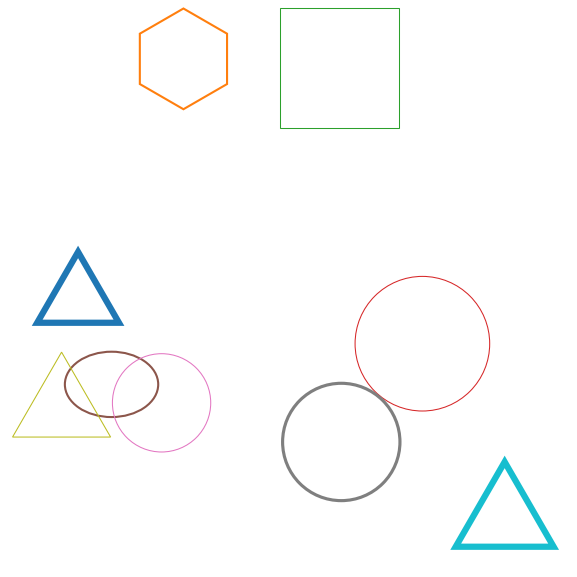[{"shape": "triangle", "thickness": 3, "radius": 0.41, "center": [0.135, 0.481]}, {"shape": "hexagon", "thickness": 1, "radius": 0.44, "center": [0.318, 0.897]}, {"shape": "square", "thickness": 0.5, "radius": 0.52, "center": [0.588, 0.882]}, {"shape": "circle", "thickness": 0.5, "radius": 0.58, "center": [0.731, 0.404]}, {"shape": "oval", "thickness": 1, "radius": 0.4, "center": [0.193, 0.334]}, {"shape": "circle", "thickness": 0.5, "radius": 0.43, "center": [0.28, 0.302]}, {"shape": "circle", "thickness": 1.5, "radius": 0.51, "center": [0.591, 0.234]}, {"shape": "triangle", "thickness": 0.5, "radius": 0.49, "center": [0.107, 0.291]}, {"shape": "triangle", "thickness": 3, "radius": 0.49, "center": [0.874, 0.101]}]